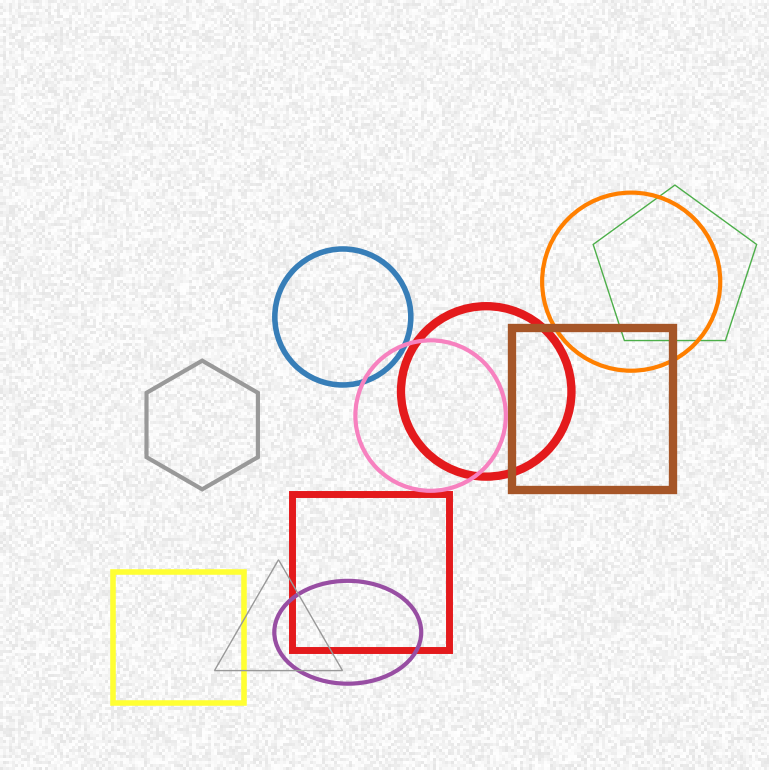[{"shape": "square", "thickness": 2.5, "radius": 0.51, "center": [0.481, 0.258]}, {"shape": "circle", "thickness": 3, "radius": 0.55, "center": [0.631, 0.492]}, {"shape": "circle", "thickness": 2, "radius": 0.44, "center": [0.445, 0.588]}, {"shape": "pentagon", "thickness": 0.5, "radius": 0.56, "center": [0.877, 0.648]}, {"shape": "oval", "thickness": 1.5, "radius": 0.48, "center": [0.452, 0.179]}, {"shape": "circle", "thickness": 1.5, "radius": 0.58, "center": [0.82, 0.634]}, {"shape": "square", "thickness": 2, "radius": 0.43, "center": [0.231, 0.172]}, {"shape": "square", "thickness": 3, "radius": 0.52, "center": [0.77, 0.469]}, {"shape": "circle", "thickness": 1.5, "radius": 0.49, "center": [0.559, 0.46]}, {"shape": "triangle", "thickness": 0.5, "radius": 0.48, "center": [0.362, 0.177]}, {"shape": "hexagon", "thickness": 1.5, "radius": 0.42, "center": [0.263, 0.448]}]